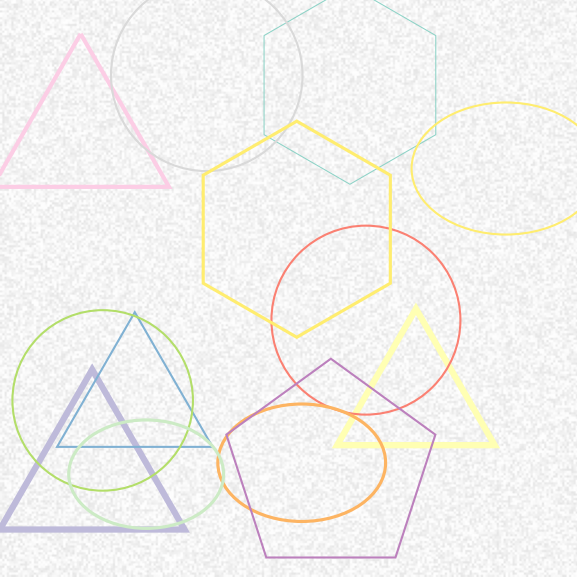[{"shape": "hexagon", "thickness": 0.5, "radius": 0.86, "center": [0.606, 0.852]}, {"shape": "triangle", "thickness": 3, "radius": 0.79, "center": [0.72, 0.307]}, {"shape": "triangle", "thickness": 3, "radius": 0.92, "center": [0.16, 0.175]}, {"shape": "circle", "thickness": 1, "radius": 0.82, "center": [0.634, 0.445]}, {"shape": "triangle", "thickness": 1, "radius": 0.78, "center": [0.233, 0.303]}, {"shape": "oval", "thickness": 1.5, "radius": 0.73, "center": [0.522, 0.198]}, {"shape": "circle", "thickness": 1, "radius": 0.78, "center": [0.178, 0.306]}, {"shape": "triangle", "thickness": 2, "radius": 0.88, "center": [0.14, 0.764]}, {"shape": "circle", "thickness": 1, "radius": 0.83, "center": [0.358, 0.869]}, {"shape": "pentagon", "thickness": 1, "radius": 0.95, "center": [0.573, 0.188]}, {"shape": "oval", "thickness": 1.5, "radius": 0.67, "center": [0.253, 0.178]}, {"shape": "oval", "thickness": 1, "radius": 0.82, "center": [0.876, 0.707]}, {"shape": "hexagon", "thickness": 1.5, "radius": 0.94, "center": [0.514, 0.602]}]